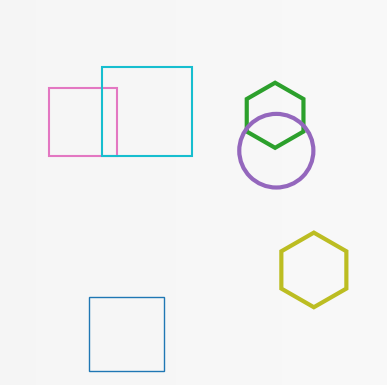[{"shape": "square", "thickness": 1, "radius": 0.48, "center": [0.327, 0.132]}, {"shape": "hexagon", "thickness": 3, "radius": 0.42, "center": [0.71, 0.701]}, {"shape": "circle", "thickness": 3, "radius": 0.48, "center": [0.713, 0.609]}, {"shape": "square", "thickness": 1.5, "radius": 0.44, "center": [0.214, 0.684]}, {"shape": "hexagon", "thickness": 3, "radius": 0.48, "center": [0.81, 0.299]}, {"shape": "square", "thickness": 1.5, "radius": 0.58, "center": [0.378, 0.71]}]